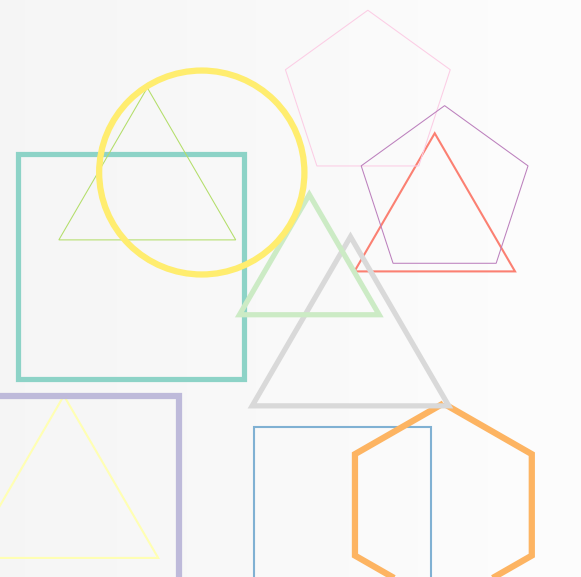[{"shape": "square", "thickness": 2.5, "radius": 0.97, "center": [0.225, 0.537]}, {"shape": "triangle", "thickness": 1, "radius": 0.94, "center": [0.11, 0.127]}, {"shape": "square", "thickness": 3, "radius": 0.83, "center": [0.142, 0.147]}, {"shape": "triangle", "thickness": 1, "radius": 0.8, "center": [0.748, 0.609]}, {"shape": "square", "thickness": 1, "radius": 0.76, "center": [0.589, 0.108]}, {"shape": "hexagon", "thickness": 3, "radius": 0.88, "center": [0.763, 0.125]}, {"shape": "triangle", "thickness": 0.5, "radius": 0.88, "center": [0.253, 0.672]}, {"shape": "pentagon", "thickness": 0.5, "radius": 0.75, "center": [0.633, 0.832]}, {"shape": "triangle", "thickness": 2.5, "radius": 0.98, "center": [0.603, 0.394]}, {"shape": "pentagon", "thickness": 0.5, "radius": 0.75, "center": [0.765, 0.665]}, {"shape": "triangle", "thickness": 2.5, "radius": 0.69, "center": [0.532, 0.524]}, {"shape": "circle", "thickness": 3, "radius": 0.88, "center": [0.347, 0.7]}]